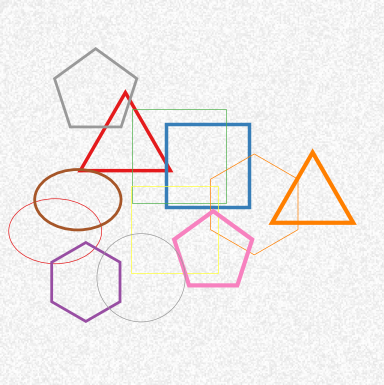[{"shape": "oval", "thickness": 0.5, "radius": 0.6, "center": [0.143, 0.399]}, {"shape": "triangle", "thickness": 2.5, "radius": 0.68, "center": [0.326, 0.624]}, {"shape": "square", "thickness": 2.5, "radius": 0.54, "center": [0.539, 0.571]}, {"shape": "square", "thickness": 0.5, "radius": 0.61, "center": [0.466, 0.594]}, {"shape": "hexagon", "thickness": 2, "radius": 0.51, "center": [0.223, 0.268]}, {"shape": "triangle", "thickness": 3, "radius": 0.61, "center": [0.812, 0.482]}, {"shape": "hexagon", "thickness": 0.5, "radius": 0.66, "center": [0.661, 0.469]}, {"shape": "square", "thickness": 0.5, "radius": 0.57, "center": [0.453, 0.404]}, {"shape": "oval", "thickness": 2, "radius": 0.56, "center": [0.202, 0.481]}, {"shape": "pentagon", "thickness": 3, "radius": 0.53, "center": [0.554, 0.345]}, {"shape": "pentagon", "thickness": 2, "radius": 0.56, "center": [0.249, 0.761]}, {"shape": "circle", "thickness": 0.5, "radius": 0.57, "center": [0.366, 0.279]}]